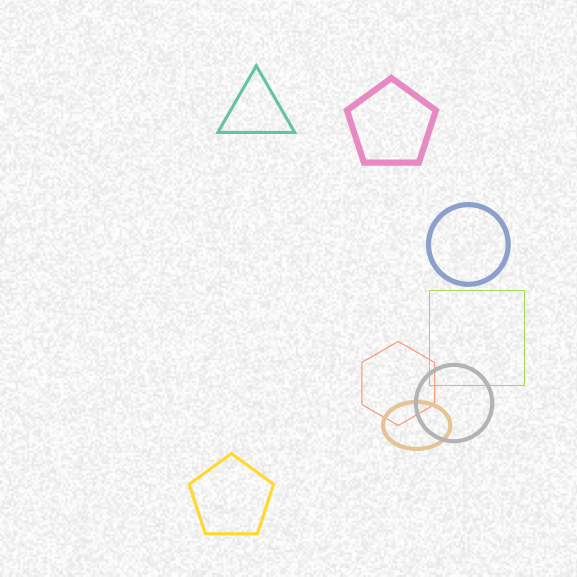[{"shape": "triangle", "thickness": 1.5, "radius": 0.38, "center": [0.444, 0.808]}, {"shape": "hexagon", "thickness": 0.5, "radius": 0.36, "center": [0.69, 0.335]}, {"shape": "circle", "thickness": 2.5, "radius": 0.34, "center": [0.811, 0.576]}, {"shape": "pentagon", "thickness": 3, "radius": 0.4, "center": [0.678, 0.783]}, {"shape": "square", "thickness": 0.5, "radius": 0.41, "center": [0.826, 0.415]}, {"shape": "pentagon", "thickness": 1.5, "radius": 0.38, "center": [0.401, 0.137]}, {"shape": "oval", "thickness": 2, "radius": 0.29, "center": [0.721, 0.262]}, {"shape": "circle", "thickness": 2, "radius": 0.33, "center": [0.786, 0.301]}]